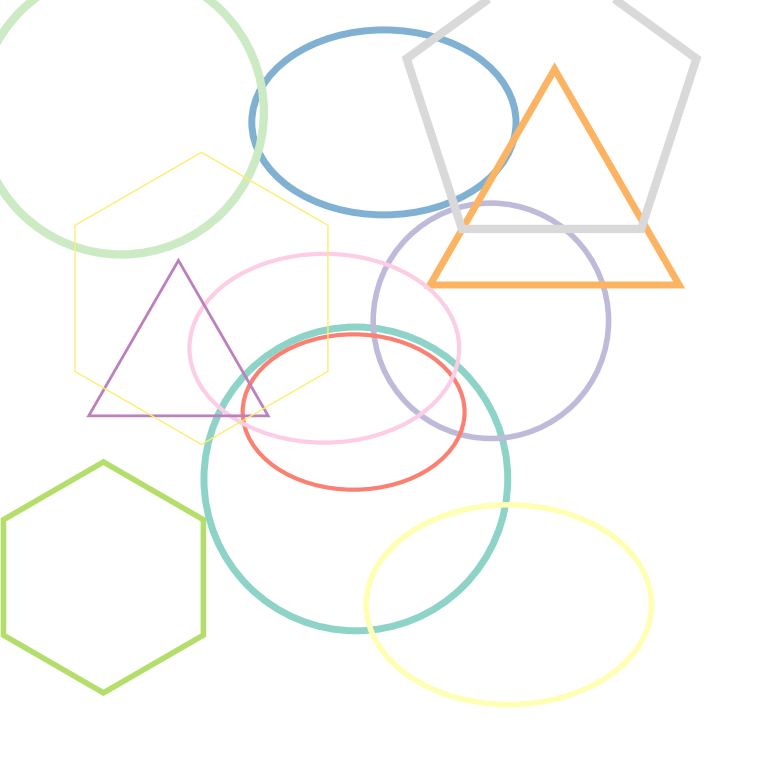[{"shape": "circle", "thickness": 2.5, "radius": 0.99, "center": [0.462, 0.378]}, {"shape": "oval", "thickness": 2, "radius": 0.93, "center": [0.661, 0.215]}, {"shape": "circle", "thickness": 2, "radius": 0.76, "center": [0.638, 0.583]}, {"shape": "oval", "thickness": 1.5, "radius": 0.72, "center": [0.459, 0.465]}, {"shape": "oval", "thickness": 2.5, "radius": 0.86, "center": [0.499, 0.841]}, {"shape": "triangle", "thickness": 2.5, "radius": 0.93, "center": [0.72, 0.723]}, {"shape": "hexagon", "thickness": 2, "radius": 0.75, "center": [0.134, 0.25]}, {"shape": "oval", "thickness": 1.5, "radius": 0.88, "center": [0.421, 0.548]}, {"shape": "pentagon", "thickness": 3, "radius": 0.99, "center": [0.716, 0.863]}, {"shape": "triangle", "thickness": 1, "radius": 0.67, "center": [0.232, 0.527]}, {"shape": "circle", "thickness": 3, "radius": 0.93, "center": [0.158, 0.855]}, {"shape": "hexagon", "thickness": 0.5, "radius": 0.95, "center": [0.262, 0.612]}]